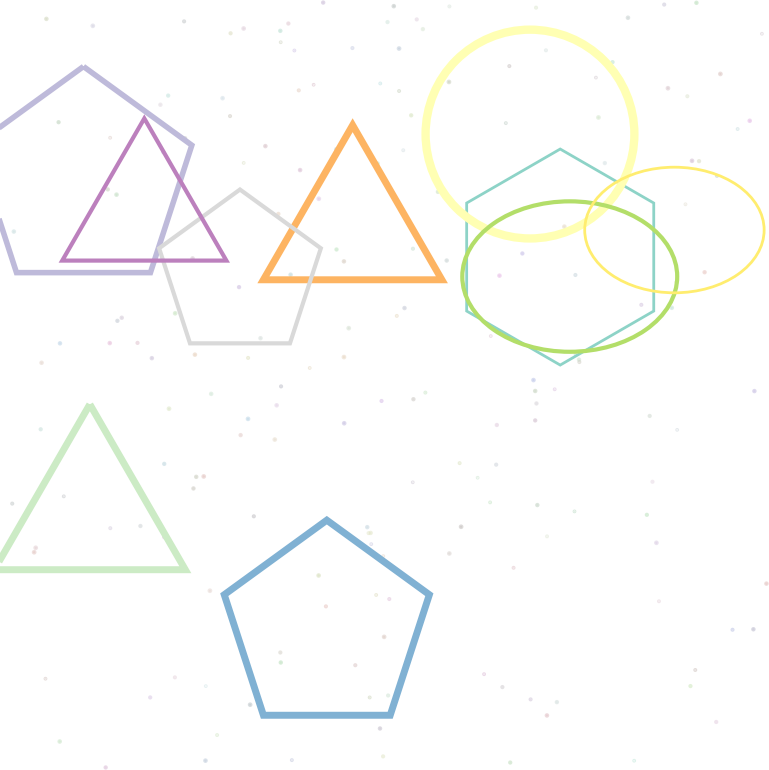[{"shape": "hexagon", "thickness": 1, "radius": 0.7, "center": [0.728, 0.666]}, {"shape": "circle", "thickness": 3, "radius": 0.68, "center": [0.688, 0.826]}, {"shape": "pentagon", "thickness": 2, "radius": 0.74, "center": [0.108, 0.766]}, {"shape": "pentagon", "thickness": 2.5, "radius": 0.7, "center": [0.424, 0.184]}, {"shape": "triangle", "thickness": 2.5, "radius": 0.67, "center": [0.458, 0.704]}, {"shape": "oval", "thickness": 1.5, "radius": 0.7, "center": [0.74, 0.641]}, {"shape": "pentagon", "thickness": 1.5, "radius": 0.55, "center": [0.312, 0.643]}, {"shape": "triangle", "thickness": 1.5, "radius": 0.62, "center": [0.187, 0.723]}, {"shape": "triangle", "thickness": 2.5, "radius": 0.72, "center": [0.117, 0.332]}, {"shape": "oval", "thickness": 1, "radius": 0.58, "center": [0.876, 0.701]}]